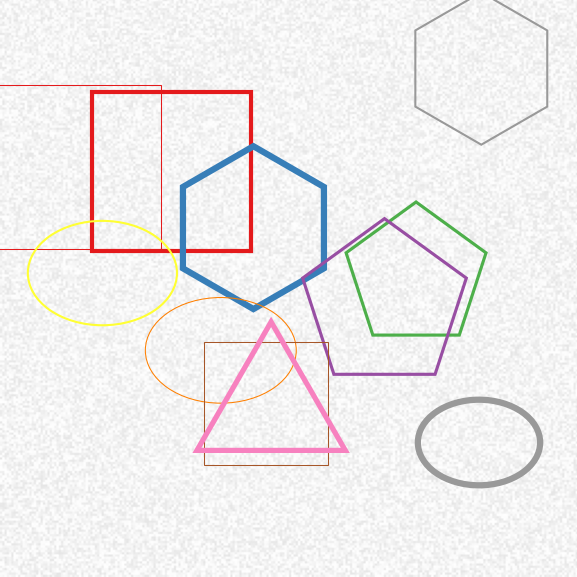[{"shape": "square", "thickness": 2, "radius": 0.69, "center": [0.297, 0.702]}, {"shape": "square", "thickness": 0.5, "radius": 0.71, "center": [0.137, 0.71]}, {"shape": "hexagon", "thickness": 3, "radius": 0.7, "center": [0.439, 0.605]}, {"shape": "pentagon", "thickness": 1.5, "radius": 0.64, "center": [0.72, 0.522]}, {"shape": "pentagon", "thickness": 1.5, "radius": 0.75, "center": [0.666, 0.472]}, {"shape": "oval", "thickness": 0.5, "radius": 0.65, "center": [0.382, 0.392]}, {"shape": "oval", "thickness": 1, "radius": 0.65, "center": [0.177, 0.526]}, {"shape": "square", "thickness": 0.5, "radius": 0.54, "center": [0.461, 0.3]}, {"shape": "triangle", "thickness": 2.5, "radius": 0.74, "center": [0.469, 0.293]}, {"shape": "hexagon", "thickness": 1, "radius": 0.66, "center": [0.833, 0.88]}, {"shape": "oval", "thickness": 3, "radius": 0.53, "center": [0.829, 0.233]}]